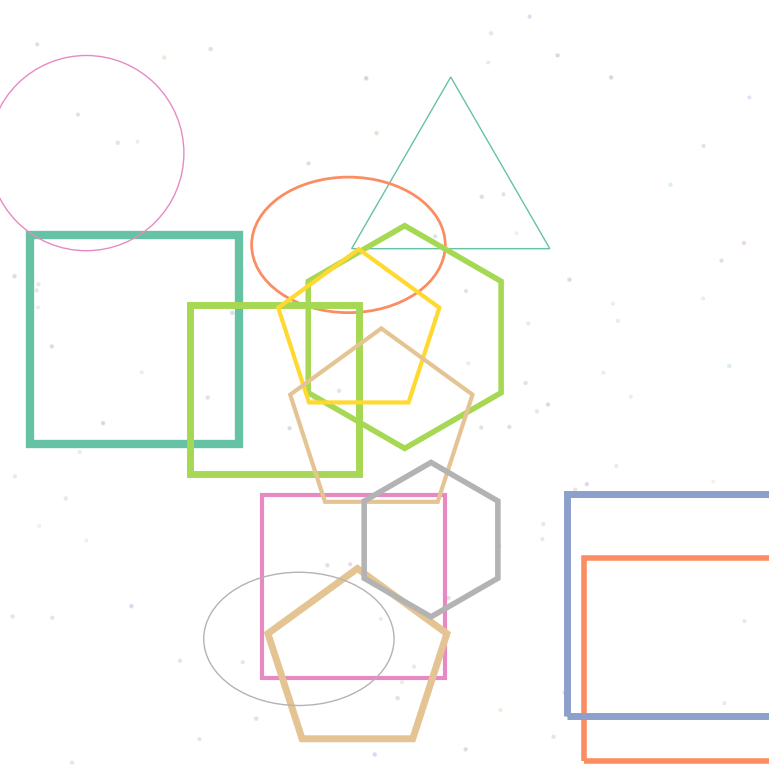[{"shape": "triangle", "thickness": 0.5, "radius": 0.74, "center": [0.585, 0.751]}, {"shape": "square", "thickness": 3, "radius": 0.68, "center": [0.175, 0.559]}, {"shape": "square", "thickness": 2, "radius": 0.66, "center": [0.89, 0.143]}, {"shape": "oval", "thickness": 1, "radius": 0.63, "center": [0.453, 0.682]}, {"shape": "square", "thickness": 2.5, "radius": 0.72, "center": [0.88, 0.214]}, {"shape": "square", "thickness": 1.5, "radius": 0.59, "center": [0.459, 0.238]}, {"shape": "circle", "thickness": 0.5, "radius": 0.63, "center": [0.112, 0.801]}, {"shape": "square", "thickness": 2.5, "radius": 0.55, "center": [0.357, 0.494]}, {"shape": "hexagon", "thickness": 2, "radius": 0.72, "center": [0.526, 0.562]}, {"shape": "pentagon", "thickness": 1.5, "radius": 0.55, "center": [0.466, 0.566]}, {"shape": "pentagon", "thickness": 2.5, "radius": 0.61, "center": [0.464, 0.139]}, {"shape": "pentagon", "thickness": 1.5, "radius": 0.62, "center": [0.495, 0.449]}, {"shape": "oval", "thickness": 0.5, "radius": 0.62, "center": [0.388, 0.17]}, {"shape": "hexagon", "thickness": 2, "radius": 0.5, "center": [0.56, 0.299]}]